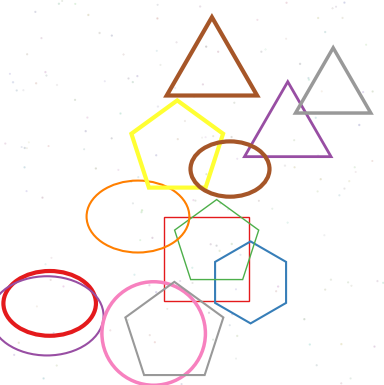[{"shape": "square", "thickness": 1, "radius": 0.55, "center": [0.537, 0.327]}, {"shape": "oval", "thickness": 3, "radius": 0.6, "center": [0.129, 0.212]}, {"shape": "hexagon", "thickness": 1.5, "radius": 0.53, "center": [0.651, 0.266]}, {"shape": "pentagon", "thickness": 1, "radius": 0.57, "center": [0.563, 0.367]}, {"shape": "triangle", "thickness": 2, "radius": 0.65, "center": [0.747, 0.658]}, {"shape": "oval", "thickness": 1.5, "radius": 0.73, "center": [0.122, 0.18]}, {"shape": "oval", "thickness": 1.5, "radius": 0.67, "center": [0.358, 0.438]}, {"shape": "pentagon", "thickness": 3, "radius": 0.63, "center": [0.46, 0.614]}, {"shape": "oval", "thickness": 3, "radius": 0.51, "center": [0.597, 0.561]}, {"shape": "triangle", "thickness": 3, "radius": 0.68, "center": [0.55, 0.82]}, {"shape": "circle", "thickness": 2.5, "radius": 0.67, "center": [0.399, 0.134]}, {"shape": "pentagon", "thickness": 1.5, "radius": 0.67, "center": [0.453, 0.134]}, {"shape": "triangle", "thickness": 2.5, "radius": 0.56, "center": [0.865, 0.763]}]